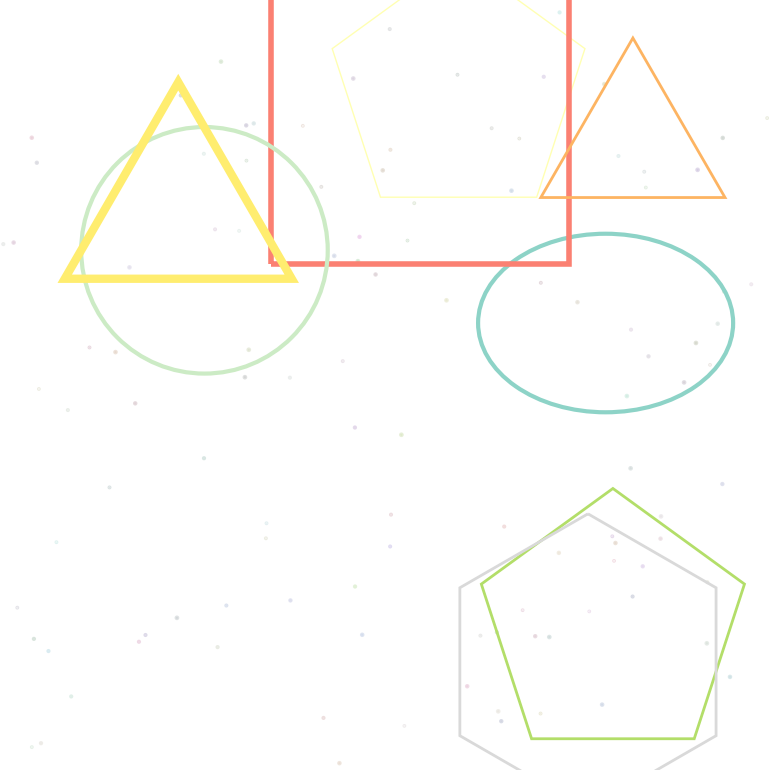[{"shape": "oval", "thickness": 1.5, "radius": 0.83, "center": [0.787, 0.581]}, {"shape": "pentagon", "thickness": 0.5, "radius": 0.86, "center": [0.596, 0.883]}, {"shape": "square", "thickness": 2, "radius": 0.97, "center": [0.545, 0.851]}, {"shape": "triangle", "thickness": 1, "radius": 0.69, "center": [0.822, 0.813]}, {"shape": "pentagon", "thickness": 1, "radius": 0.9, "center": [0.796, 0.186]}, {"shape": "hexagon", "thickness": 1, "radius": 0.96, "center": [0.764, 0.141]}, {"shape": "circle", "thickness": 1.5, "radius": 0.8, "center": [0.266, 0.675]}, {"shape": "triangle", "thickness": 3, "radius": 0.85, "center": [0.231, 0.723]}]